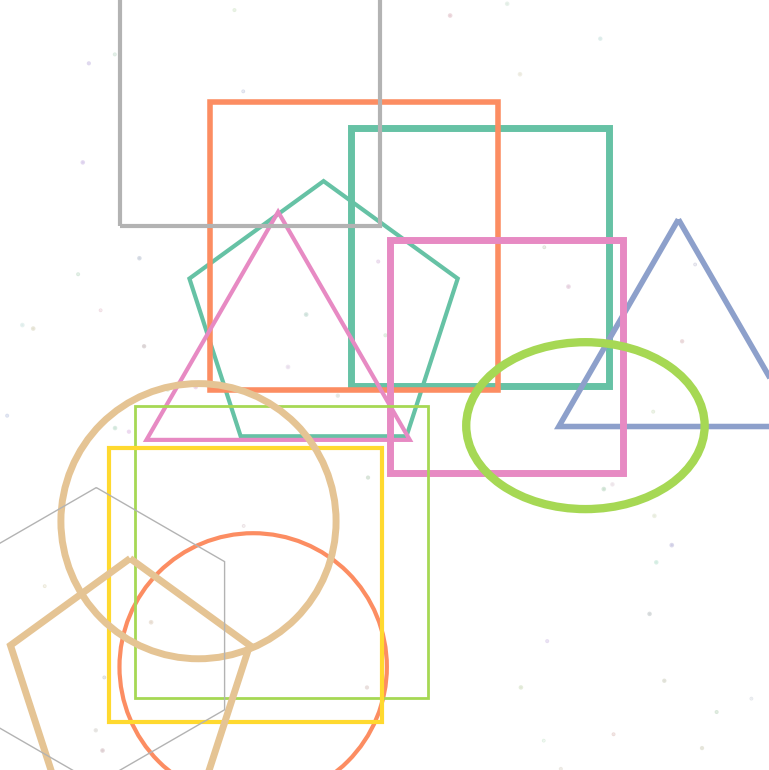[{"shape": "pentagon", "thickness": 1.5, "radius": 0.92, "center": [0.42, 0.582]}, {"shape": "square", "thickness": 2.5, "radius": 0.84, "center": [0.624, 0.666]}, {"shape": "circle", "thickness": 1.5, "radius": 0.87, "center": [0.329, 0.134]}, {"shape": "square", "thickness": 2, "radius": 0.94, "center": [0.46, 0.68]}, {"shape": "triangle", "thickness": 2, "radius": 0.9, "center": [0.881, 0.536]}, {"shape": "triangle", "thickness": 1.5, "radius": 0.99, "center": [0.361, 0.527]}, {"shape": "square", "thickness": 2.5, "radius": 0.76, "center": [0.658, 0.537]}, {"shape": "oval", "thickness": 3, "radius": 0.77, "center": [0.76, 0.447]}, {"shape": "square", "thickness": 1, "radius": 0.95, "center": [0.365, 0.283]}, {"shape": "square", "thickness": 1.5, "radius": 0.89, "center": [0.319, 0.24]}, {"shape": "circle", "thickness": 2.5, "radius": 0.89, "center": [0.258, 0.323]}, {"shape": "pentagon", "thickness": 2.5, "radius": 0.82, "center": [0.169, 0.111]}, {"shape": "square", "thickness": 1.5, "radius": 0.85, "center": [0.324, 0.875]}, {"shape": "hexagon", "thickness": 0.5, "radius": 0.96, "center": [0.125, 0.174]}]